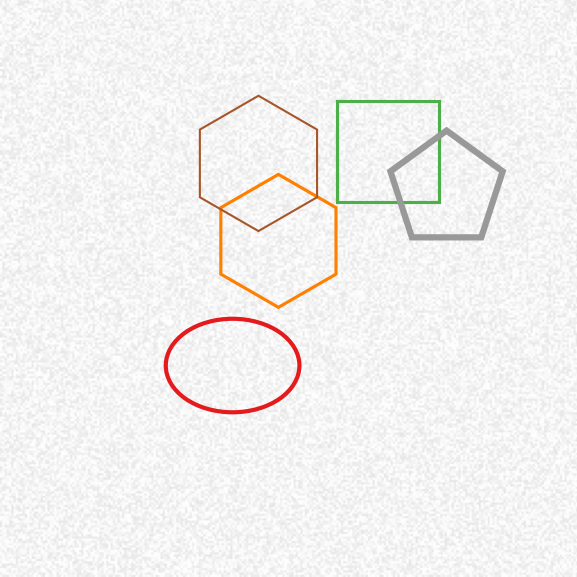[{"shape": "oval", "thickness": 2, "radius": 0.58, "center": [0.403, 0.366]}, {"shape": "square", "thickness": 1.5, "radius": 0.44, "center": [0.672, 0.736]}, {"shape": "hexagon", "thickness": 1.5, "radius": 0.58, "center": [0.482, 0.582]}, {"shape": "hexagon", "thickness": 1, "radius": 0.59, "center": [0.448, 0.716]}, {"shape": "pentagon", "thickness": 3, "radius": 0.51, "center": [0.773, 0.671]}]